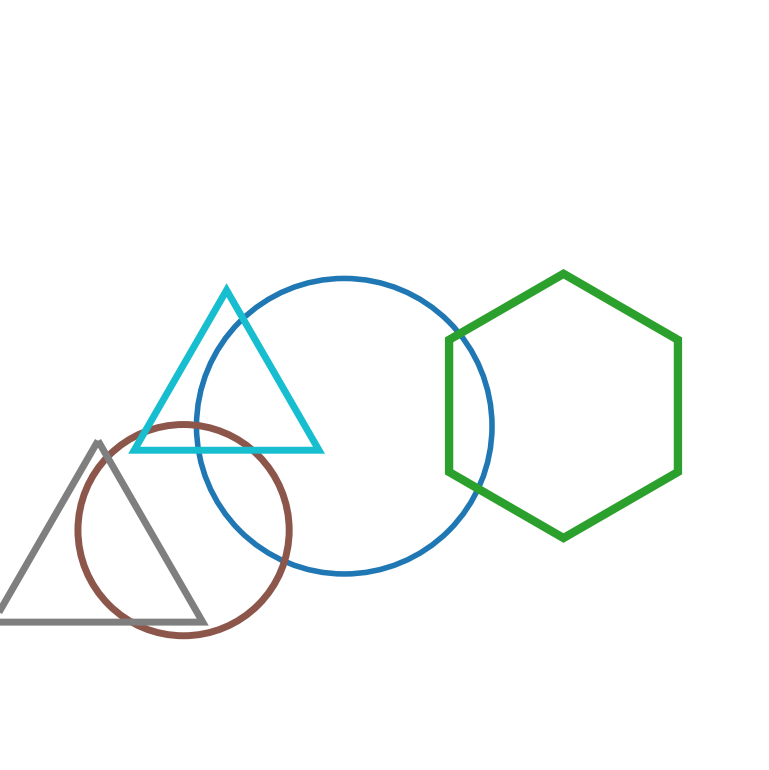[{"shape": "circle", "thickness": 2, "radius": 0.96, "center": [0.447, 0.447]}, {"shape": "hexagon", "thickness": 3, "radius": 0.86, "center": [0.732, 0.473]}, {"shape": "circle", "thickness": 2.5, "radius": 0.69, "center": [0.238, 0.311]}, {"shape": "triangle", "thickness": 2.5, "radius": 0.79, "center": [0.127, 0.271]}, {"shape": "triangle", "thickness": 2.5, "radius": 0.69, "center": [0.294, 0.485]}]